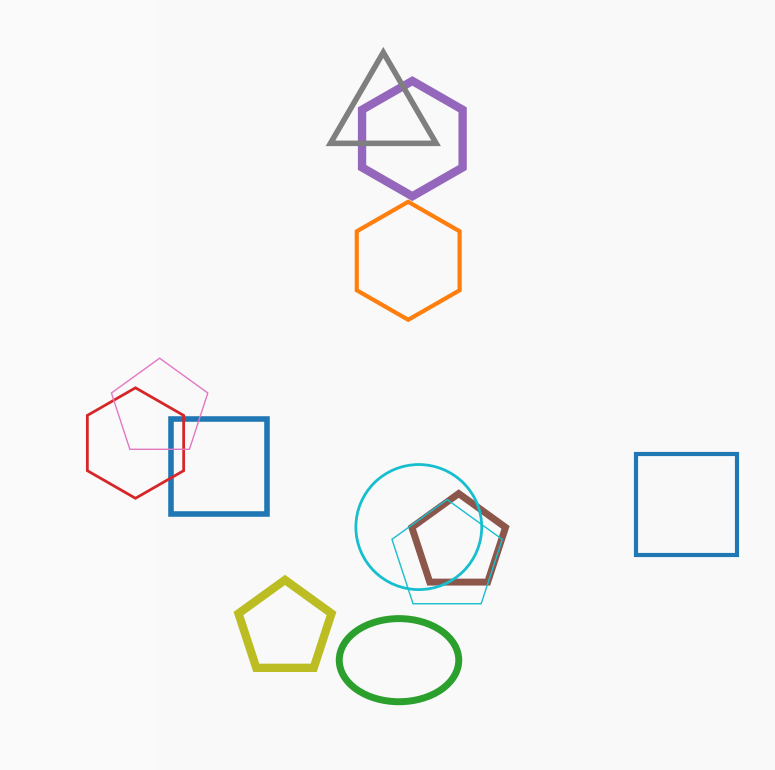[{"shape": "square", "thickness": 2, "radius": 0.31, "center": [0.282, 0.394]}, {"shape": "square", "thickness": 1.5, "radius": 0.33, "center": [0.885, 0.345]}, {"shape": "hexagon", "thickness": 1.5, "radius": 0.38, "center": [0.527, 0.661]}, {"shape": "oval", "thickness": 2.5, "radius": 0.39, "center": [0.515, 0.143]}, {"shape": "hexagon", "thickness": 1, "radius": 0.36, "center": [0.175, 0.425]}, {"shape": "hexagon", "thickness": 3, "radius": 0.37, "center": [0.532, 0.82]}, {"shape": "pentagon", "thickness": 2.5, "radius": 0.32, "center": [0.592, 0.295]}, {"shape": "pentagon", "thickness": 0.5, "radius": 0.33, "center": [0.206, 0.469]}, {"shape": "triangle", "thickness": 2, "radius": 0.39, "center": [0.495, 0.853]}, {"shape": "pentagon", "thickness": 3, "radius": 0.32, "center": [0.368, 0.184]}, {"shape": "circle", "thickness": 1, "radius": 0.41, "center": [0.54, 0.316]}, {"shape": "pentagon", "thickness": 0.5, "radius": 0.37, "center": [0.577, 0.276]}]